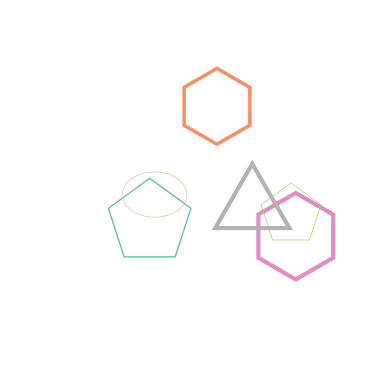[{"shape": "pentagon", "thickness": 1, "radius": 0.56, "center": [0.389, 0.424]}, {"shape": "hexagon", "thickness": 2.5, "radius": 0.49, "center": [0.564, 0.724]}, {"shape": "hexagon", "thickness": 3, "radius": 0.56, "center": [0.768, 0.387]}, {"shape": "pentagon", "thickness": 0.5, "radius": 0.41, "center": [0.756, 0.443]}, {"shape": "oval", "thickness": 0.5, "radius": 0.42, "center": [0.401, 0.495]}, {"shape": "triangle", "thickness": 3, "radius": 0.56, "center": [0.655, 0.463]}]